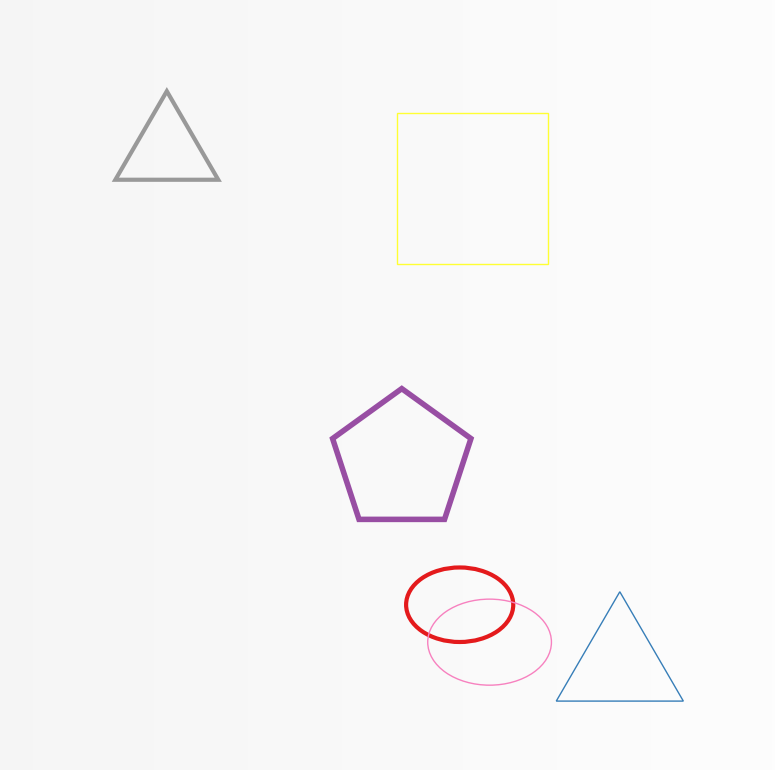[{"shape": "oval", "thickness": 1.5, "radius": 0.35, "center": [0.593, 0.215]}, {"shape": "triangle", "thickness": 0.5, "radius": 0.47, "center": [0.8, 0.137]}, {"shape": "pentagon", "thickness": 2, "radius": 0.47, "center": [0.518, 0.401]}, {"shape": "square", "thickness": 0.5, "radius": 0.49, "center": [0.609, 0.755]}, {"shape": "oval", "thickness": 0.5, "radius": 0.4, "center": [0.632, 0.166]}, {"shape": "triangle", "thickness": 1.5, "radius": 0.38, "center": [0.215, 0.805]}]